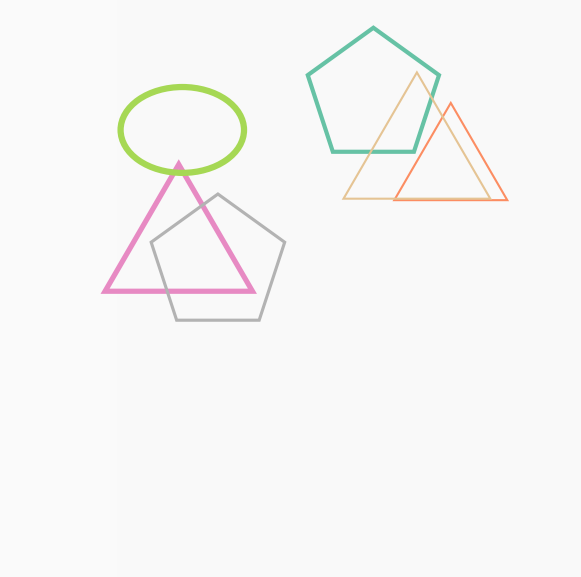[{"shape": "pentagon", "thickness": 2, "radius": 0.59, "center": [0.642, 0.832]}, {"shape": "triangle", "thickness": 1, "radius": 0.56, "center": [0.776, 0.709]}, {"shape": "triangle", "thickness": 2.5, "radius": 0.73, "center": [0.308, 0.568]}, {"shape": "oval", "thickness": 3, "radius": 0.53, "center": [0.314, 0.774]}, {"shape": "triangle", "thickness": 1, "radius": 0.73, "center": [0.717, 0.728]}, {"shape": "pentagon", "thickness": 1.5, "radius": 0.6, "center": [0.375, 0.542]}]